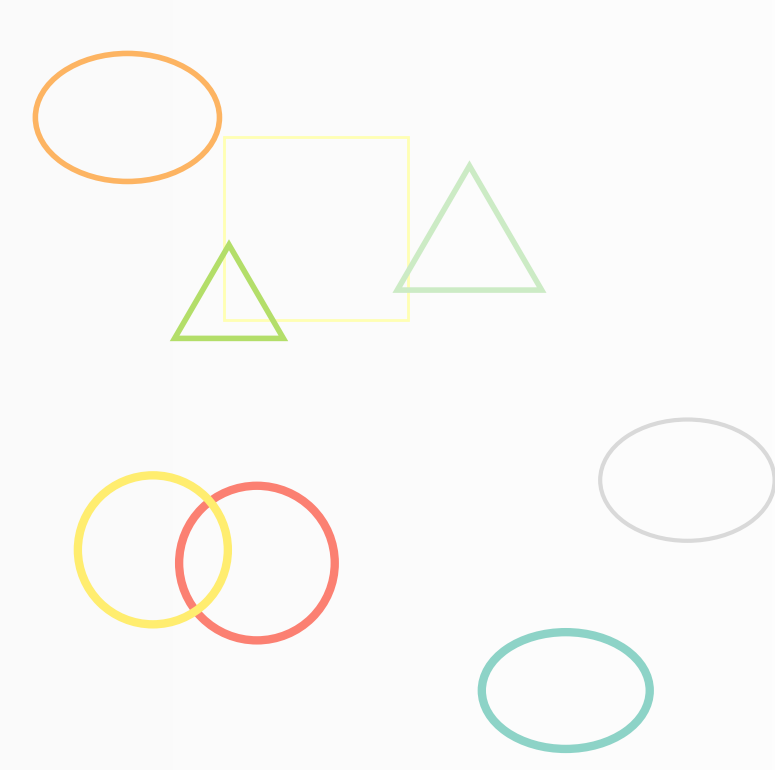[{"shape": "oval", "thickness": 3, "radius": 0.54, "center": [0.73, 0.103]}, {"shape": "square", "thickness": 1, "radius": 0.6, "center": [0.408, 0.703]}, {"shape": "circle", "thickness": 3, "radius": 0.5, "center": [0.332, 0.269]}, {"shape": "oval", "thickness": 2, "radius": 0.59, "center": [0.164, 0.847]}, {"shape": "triangle", "thickness": 2, "radius": 0.41, "center": [0.295, 0.601]}, {"shape": "oval", "thickness": 1.5, "radius": 0.56, "center": [0.887, 0.376]}, {"shape": "triangle", "thickness": 2, "radius": 0.54, "center": [0.606, 0.677]}, {"shape": "circle", "thickness": 3, "radius": 0.48, "center": [0.197, 0.286]}]